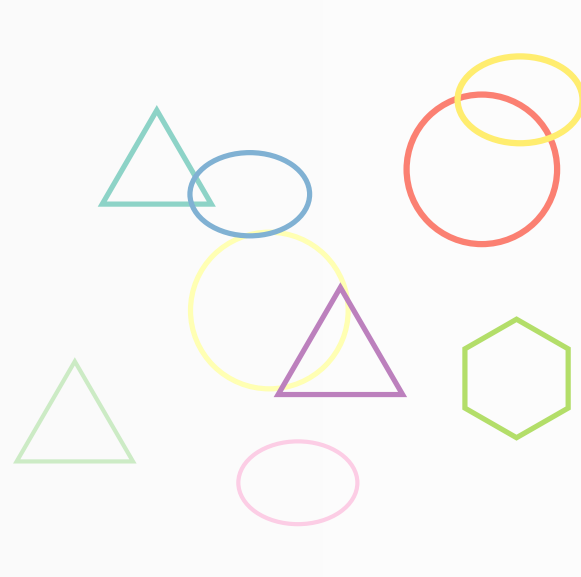[{"shape": "triangle", "thickness": 2.5, "radius": 0.54, "center": [0.27, 0.7]}, {"shape": "circle", "thickness": 2.5, "radius": 0.68, "center": [0.463, 0.461]}, {"shape": "circle", "thickness": 3, "radius": 0.65, "center": [0.829, 0.706]}, {"shape": "oval", "thickness": 2.5, "radius": 0.51, "center": [0.43, 0.663]}, {"shape": "hexagon", "thickness": 2.5, "radius": 0.51, "center": [0.889, 0.344]}, {"shape": "oval", "thickness": 2, "radius": 0.51, "center": [0.512, 0.163]}, {"shape": "triangle", "thickness": 2.5, "radius": 0.62, "center": [0.586, 0.378]}, {"shape": "triangle", "thickness": 2, "radius": 0.58, "center": [0.129, 0.258]}, {"shape": "oval", "thickness": 3, "radius": 0.54, "center": [0.895, 0.826]}]